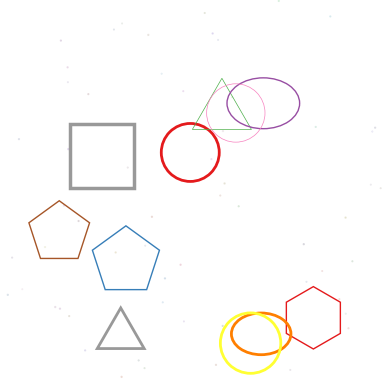[{"shape": "hexagon", "thickness": 1, "radius": 0.4, "center": [0.814, 0.175]}, {"shape": "circle", "thickness": 2, "radius": 0.38, "center": [0.494, 0.604]}, {"shape": "pentagon", "thickness": 1, "radius": 0.46, "center": [0.327, 0.322]}, {"shape": "triangle", "thickness": 0.5, "radius": 0.44, "center": [0.576, 0.708]}, {"shape": "oval", "thickness": 1, "radius": 0.47, "center": [0.684, 0.732]}, {"shape": "oval", "thickness": 2, "radius": 0.39, "center": [0.678, 0.133]}, {"shape": "circle", "thickness": 2, "radius": 0.39, "center": [0.651, 0.109]}, {"shape": "pentagon", "thickness": 1, "radius": 0.41, "center": [0.154, 0.396]}, {"shape": "circle", "thickness": 0.5, "radius": 0.38, "center": [0.613, 0.707]}, {"shape": "square", "thickness": 2.5, "radius": 0.41, "center": [0.265, 0.594]}, {"shape": "triangle", "thickness": 2, "radius": 0.35, "center": [0.314, 0.13]}]